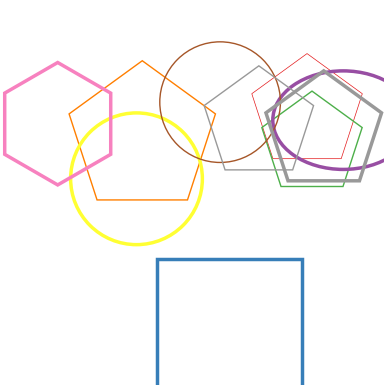[{"shape": "pentagon", "thickness": 0.5, "radius": 0.75, "center": [0.798, 0.71]}, {"shape": "square", "thickness": 2.5, "radius": 0.94, "center": [0.596, 0.139]}, {"shape": "pentagon", "thickness": 1, "radius": 0.68, "center": [0.81, 0.626]}, {"shape": "oval", "thickness": 2.5, "radius": 0.91, "center": [0.891, 0.688]}, {"shape": "pentagon", "thickness": 1, "radius": 1.0, "center": [0.37, 0.642]}, {"shape": "circle", "thickness": 2.5, "radius": 0.86, "center": [0.355, 0.536]}, {"shape": "circle", "thickness": 1, "radius": 0.78, "center": [0.572, 0.735]}, {"shape": "hexagon", "thickness": 2.5, "radius": 0.79, "center": [0.15, 0.679]}, {"shape": "pentagon", "thickness": 1, "radius": 0.75, "center": [0.672, 0.68]}, {"shape": "pentagon", "thickness": 2.5, "radius": 0.79, "center": [0.841, 0.658]}]